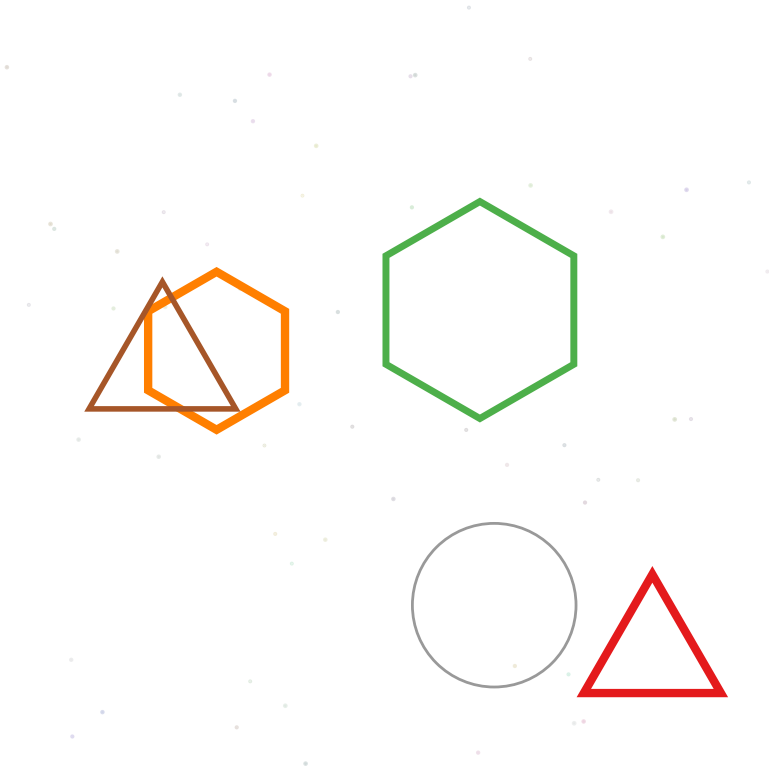[{"shape": "triangle", "thickness": 3, "radius": 0.51, "center": [0.847, 0.151]}, {"shape": "hexagon", "thickness": 2.5, "radius": 0.7, "center": [0.623, 0.597]}, {"shape": "hexagon", "thickness": 3, "radius": 0.51, "center": [0.281, 0.544]}, {"shape": "triangle", "thickness": 2, "radius": 0.55, "center": [0.211, 0.524]}, {"shape": "circle", "thickness": 1, "radius": 0.53, "center": [0.642, 0.214]}]